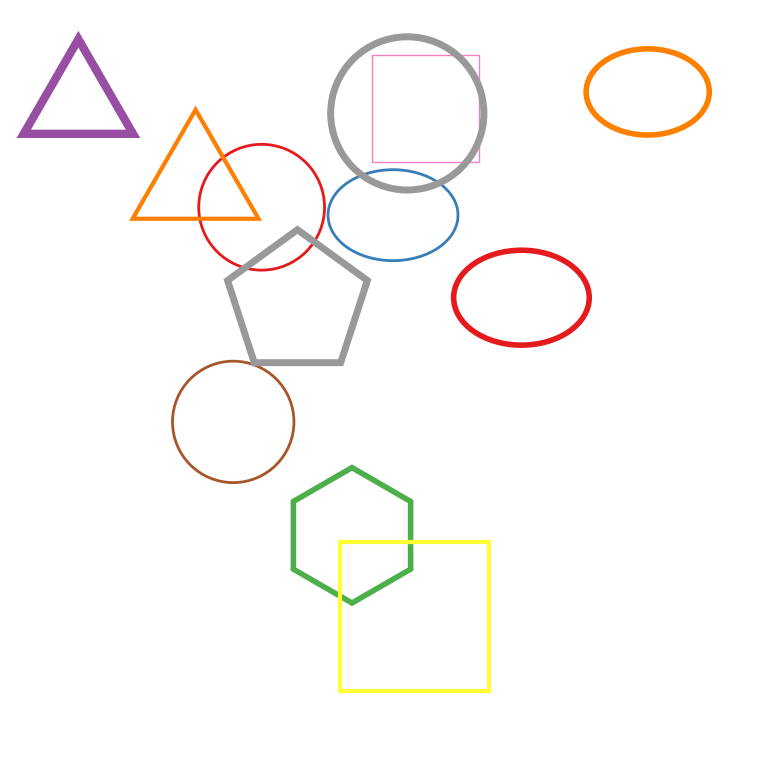[{"shape": "circle", "thickness": 1, "radius": 0.41, "center": [0.34, 0.731]}, {"shape": "oval", "thickness": 2, "radius": 0.44, "center": [0.677, 0.613]}, {"shape": "oval", "thickness": 1, "radius": 0.42, "center": [0.51, 0.721]}, {"shape": "hexagon", "thickness": 2, "radius": 0.44, "center": [0.457, 0.305]}, {"shape": "triangle", "thickness": 3, "radius": 0.41, "center": [0.102, 0.867]}, {"shape": "triangle", "thickness": 1.5, "radius": 0.47, "center": [0.254, 0.763]}, {"shape": "oval", "thickness": 2, "radius": 0.4, "center": [0.841, 0.881]}, {"shape": "square", "thickness": 1.5, "radius": 0.48, "center": [0.539, 0.199]}, {"shape": "circle", "thickness": 1, "radius": 0.39, "center": [0.303, 0.452]}, {"shape": "square", "thickness": 0.5, "radius": 0.35, "center": [0.552, 0.859]}, {"shape": "pentagon", "thickness": 2.5, "radius": 0.48, "center": [0.386, 0.606]}, {"shape": "circle", "thickness": 2.5, "radius": 0.5, "center": [0.529, 0.853]}]